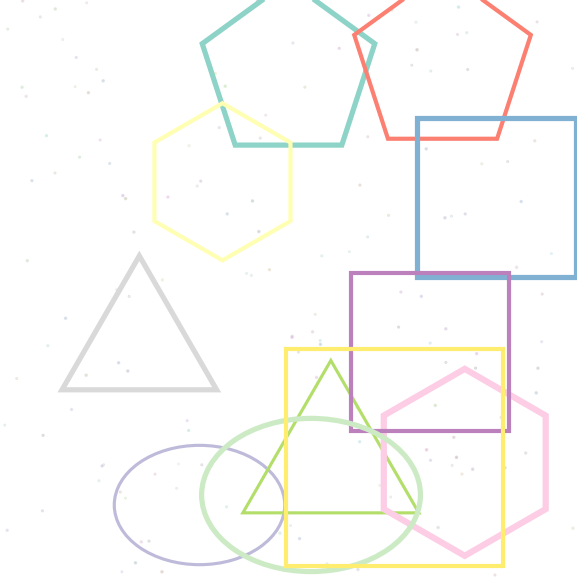[{"shape": "pentagon", "thickness": 2.5, "radius": 0.79, "center": [0.5, 0.875]}, {"shape": "hexagon", "thickness": 2, "radius": 0.68, "center": [0.385, 0.684]}, {"shape": "oval", "thickness": 1.5, "radius": 0.74, "center": [0.345, 0.125]}, {"shape": "pentagon", "thickness": 2, "radius": 0.8, "center": [0.766, 0.889]}, {"shape": "square", "thickness": 2.5, "radius": 0.69, "center": [0.86, 0.657]}, {"shape": "triangle", "thickness": 1.5, "radius": 0.88, "center": [0.573, 0.199]}, {"shape": "hexagon", "thickness": 3, "radius": 0.81, "center": [0.805, 0.199]}, {"shape": "triangle", "thickness": 2.5, "radius": 0.77, "center": [0.241, 0.401]}, {"shape": "square", "thickness": 2, "radius": 0.68, "center": [0.744, 0.39]}, {"shape": "oval", "thickness": 2.5, "radius": 0.95, "center": [0.539, 0.142]}, {"shape": "square", "thickness": 2, "radius": 0.94, "center": [0.684, 0.206]}]